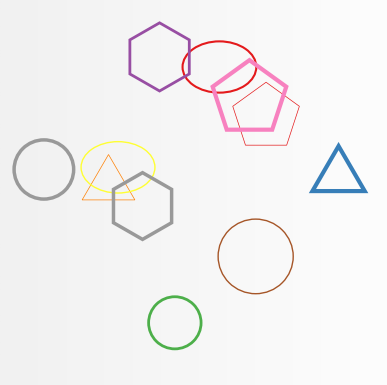[{"shape": "pentagon", "thickness": 0.5, "radius": 0.45, "center": [0.687, 0.696]}, {"shape": "oval", "thickness": 1.5, "radius": 0.48, "center": [0.566, 0.826]}, {"shape": "triangle", "thickness": 3, "radius": 0.39, "center": [0.874, 0.543]}, {"shape": "circle", "thickness": 2, "radius": 0.34, "center": [0.451, 0.162]}, {"shape": "hexagon", "thickness": 2, "radius": 0.44, "center": [0.412, 0.852]}, {"shape": "triangle", "thickness": 0.5, "radius": 0.39, "center": [0.28, 0.52]}, {"shape": "oval", "thickness": 1, "radius": 0.48, "center": [0.305, 0.565]}, {"shape": "circle", "thickness": 1, "radius": 0.48, "center": [0.66, 0.334]}, {"shape": "pentagon", "thickness": 3, "radius": 0.5, "center": [0.644, 0.744]}, {"shape": "circle", "thickness": 2.5, "radius": 0.38, "center": [0.113, 0.56]}, {"shape": "hexagon", "thickness": 2.5, "radius": 0.43, "center": [0.368, 0.465]}]